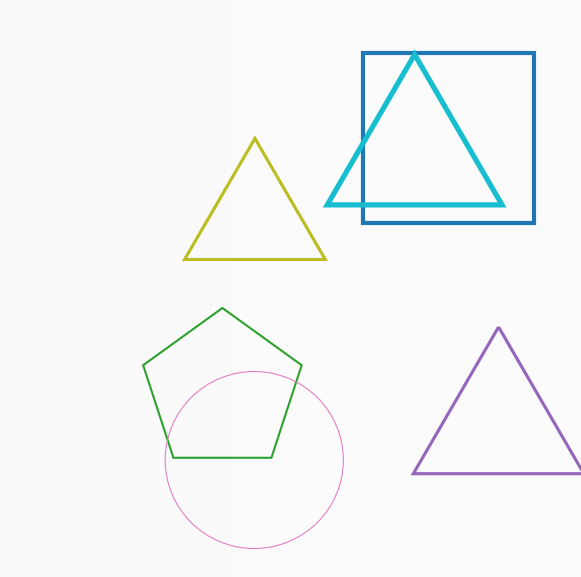[{"shape": "square", "thickness": 2, "radius": 0.73, "center": [0.772, 0.76]}, {"shape": "pentagon", "thickness": 1, "radius": 0.72, "center": [0.383, 0.322]}, {"shape": "triangle", "thickness": 1.5, "radius": 0.85, "center": [0.858, 0.264]}, {"shape": "circle", "thickness": 0.5, "radius": 0.77, "center": [0.437, 0.203]}, {"shape": "triangle", "thickness": 1.5, "radius": 0.7, "center": [0.439, 0.62]}, {"shape": "triangle", "thickness": 2.5, "radius": 0.87, "center": [0.713, 0.731]}]